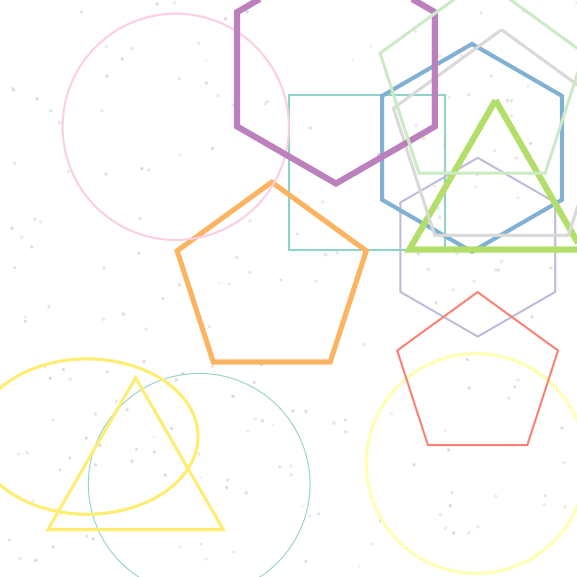[{"shape": "square", "thickness": 1, "radius": 0.67, "center": [0.635, 0.7]}, {"shape": "circle", "thickness": 0.5, "radius": 0.96, "center": [0.345, 0.161]}, {"shape": "circle", "thickness": 1.5, "radius": 0.95, "center": [0.825, 0.197]}, {"shape": "hexagon", "thickness": 1, "radius": 0.77, "center": [0.827, 0.571]}, {"shape": "pentagon", "thickness": 1, "radius": 0.73, "center": [0.827, 0.347]}, {"shape": "hexagon", "thickness": 2, "radius": 0.9, "center": [0.817, 0.743]}, {"shape": "pentagon", "thickness": 2.5, "radius": 0.86, "center": [0.471, 0.512]}, {"shape": "triangle", "thickness": 3, "radius": 0.86, "center": [0.858, 0.653]}, {"shape": "circle", "thickness": 1, "radius": 0.98, "center": [0.304, 0.78]}, {"shape": "pentagon", "thickness": 1.5, "radius": 0.98, "center": [0.868, 0.751]}, {"shape": "hexagon", "thickness": 3, "radius": 0.99, "center": [0.582, 0.879]}, {"shape": "pentagon", "thickness": 1.5, "radius": 0.93, "center": [0.835, 0.85]}, {"shape": "triangle", "thickness": 1.5, "radius": 0.88, "center": [0.235, 0.17]}, {"shape": "oval", "thickness": 1.5, "radius": 0.96, "center": [0.151, 0.243]}]